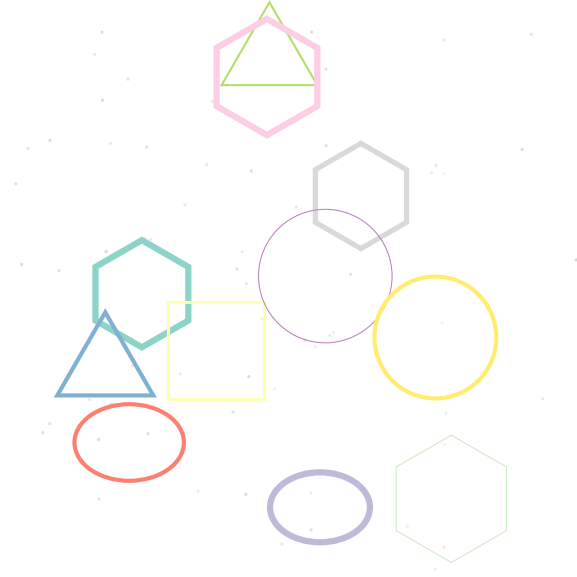[{"shape": "hexagon", "thickness": 3, "radius": 0.46, "center": [0.246, 0.491]}, {"shape": "square", "thickness": 1.5, "radius": 0.42, "center": [0.374, 0.392]}, {"shape": "oval", "thickness": 3, "radius": 0.43, "center": [0.554, 0.121]}, {"shape": "oval", "thickness": 2, "radius": 0.47, "center": [0.224, 0.233]}, {"shape": "triangle", "thickness": 2, "radius": 0.48, "center": [0.182, 0.362]}, {"shape": "triangle", "thickness": 1, "radius": 0.48, "center": [0.467, 0.899]}, {"shape": "hexagon", "thickness": 3, "radius": 0.5, "center": [0.462, 0.866]}, {"shape": "hexagon", "thickness": 2.5, "radius": 0.46, "center": [0.625, 0.66]}, {"shape": "circle", "thickness": 0.5, "radius": 0.58, "center": [0.563, 0.521]}, {"shape": "hexagon", "thickness": 0.5, "radius": 0.55, "center": [0.782, 0.135]}, {"shape": "circle", "thickness": 2, "radius": 0.53, "center": [0.754, 0.415]}]